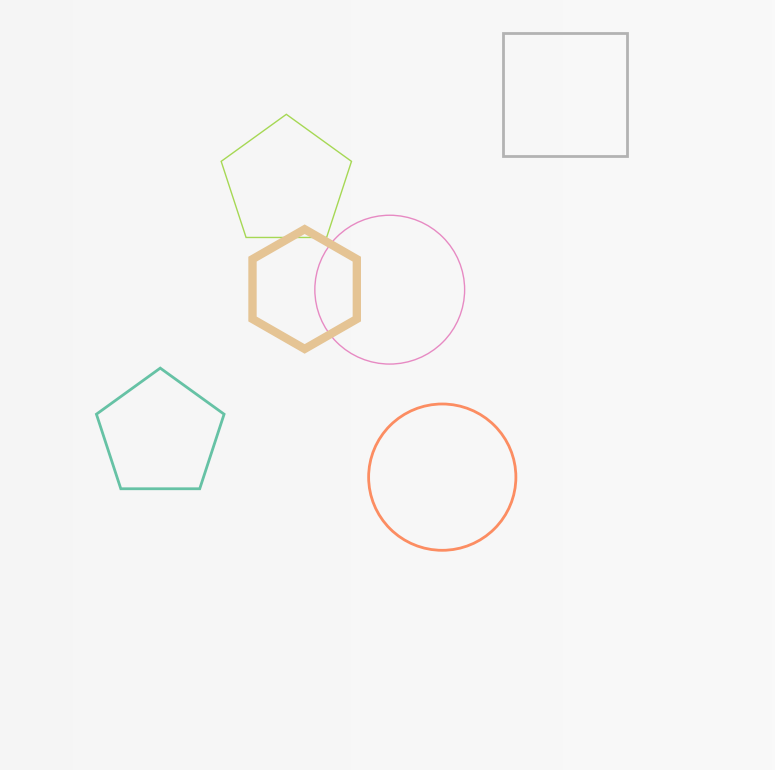[{"shape": "pentagon", "thickness": 1, "radius": 0.43, "center": [0.207, 0.435]}, {"shape": "circle", "thickness": 1, "radius": 0.48, "center": [0.571, 0.38]}, {"shape": "circle", "thickness": 0.5, "radius": 0.48, "center": [0.503, 0.624]}, {"shape": "pentagon", "thickness": 0.5, "radius": 0.44, "center": [0.369, 0.763]}, {"shape": "hexagon", "thickness": 3, "radius": 0.39, "center": [0.393, 0.625]}, {"shape": "square", "thickness": 1, "radius": 0.4, "center": [0.729, 0.877]}]